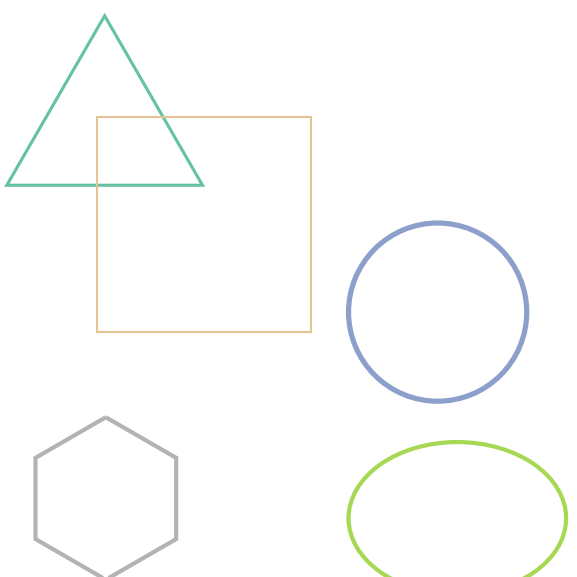[{"shape": "triangle", "thickness": 1.5, "radius": 0.98, "center": [0.181, 0.776]}, {"shape": "circle", "thickness": 2.5, "radius": 0.77, "center": [0.758, 0.459]}, {"shape": "oval", "thickness": 2, "radius": 0.94, "center": [0.792, 0.102]}, {"shape": "square", "thickness": 1, "radius": 0.93, "center": [0.354, 0.611]}, {"shape": "hexagon", "thickness": 2, "radius": 0.7, "center": [0.183, 0.136]}]